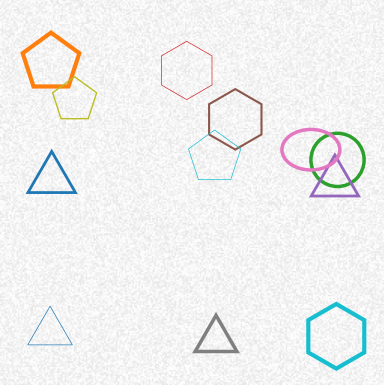[{"shape": "triangle", "thickness": 2, "radius": 0.36, "center": [0.134, 0.535]}, {"shape": "triangle", "thickness": 0.5, "radius": 0.34, "center": [0.13, 0.138]}, {"shape": "pentagon", "thickness": 3, "radius": 0.39, "center": [0.133, 0.838]}, {"shape": "circle", "thickness": 2.5, "radius": 0.35, "center": [0.877, 0.585]}, {"shape": "hexagon", "thickness": 0.5, "radius": 0.38, "center": [0.485, 0.817]}, {"shape": "triangle", "thickness": 2, "radius": 0.36, "center": [0.87, 0.526]}, {"shape": "hexagon", "thickness": 1.5, "radius": 0.39, "center": [0.611, 0.69]}, {"shape": "oval", "thickness": 2.5, "radius": 0.38, "center": [0.808, 0.611]}, {"shape": "triangle", "thickness": 2.5, "radius": 0.31, "center": [0.561, 0.118]}, {"shape": "pentagon", "thickness": 1, "radius": 0.3, "center": [0.194, 0.74]}, {"shape": "pentagon", "thickness": 0.5, "radius": 0.36, "center": [0.557, 0.591]}, {"shape": "hexagon", "thickness": 3, "radius": 0.42, "center": [0.873, 0.127]}]